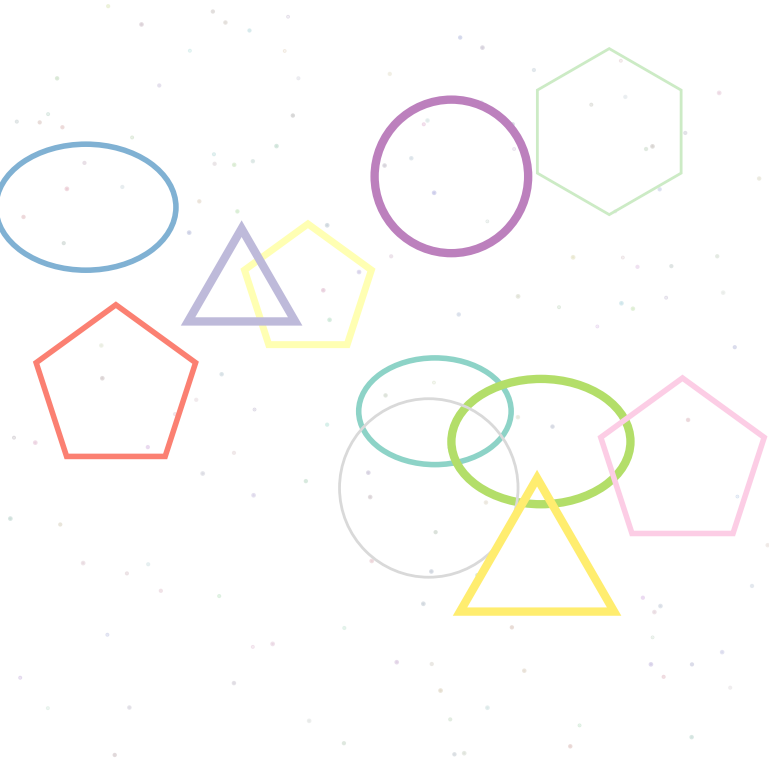[{"shape": "oval", "thickness": 2, "radius": 0.49, "center": [0.565, 0.466]}, {"shape": "pentagon", "thickness": 2.5, "radius": 0.43, "center": [0.4, 0.623]}, {"shape": "triangle", "thickness": 3, "radius": 0.4, "center": [0.314, 0.623]}, {"shape": "pentagon", "thickness": 2, "radius": 0.54, "center": [0.15, 0.495]}, {"shape": "oval", "thickness": 2, "radius": 0.58, "center": [0.112, 0.731]}, {"shape": "oval", "thickness": 3, "radius": 0.58, "center": [0.703, 0.427]}, {"shape": "pentagon", "thickness": 2, "radius": 0.56, "center": [0.886, 0.397]}, {"shape": "circle", "thickness": 1, "radius": 0.58, "center": [0.557, 0.366]}, {"shape": "circle", "thickness": 3, "radius": 0.5, "center": [0.586, 0.771]}, {"shape": "hexagon", "thickness": 1, "radius": 0.54, "center": [0.791, 0.829]}, {"shape": "triangle", "thickness": 3, "radius": 0.58, "center": [0.697, 0.263]}]